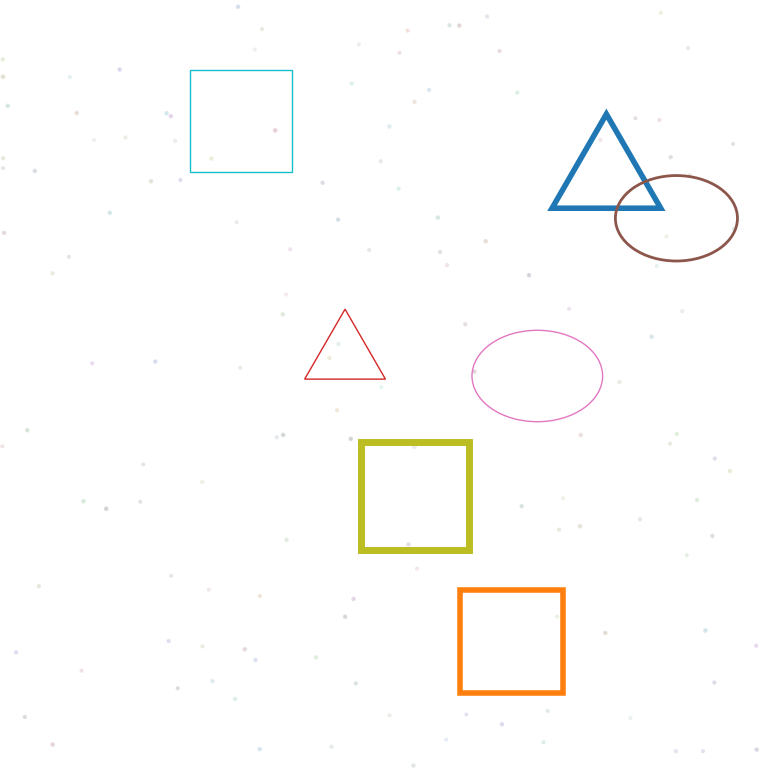[{"shape": "triangle", "thickness": 2, "radius": 0.41, "center": [0.788, 0.77]}, {"shape": "square", "thickness": 2, "radius": 0.34, "center": [0.665, 0.166]}, {"shape": "triangle", "thickness": 0.5, "radius": 0.3, "center": [0.448, 0.538]}, {"shape": "oval", "thickness": 1, "radius": 0.4, "center": [0.878, 0.717]}, {"shape": "oval", "thickness": 0.5, "radius": 0.42, "center": [0.698, 0.512]}, {"shape": "square", "thickness": 2.5, "radius": 0.35, "center": [0.538, 0.356]}, {"shape": "square", "thickness": 0.5, "radius": 0.33, "center": [0.313, 0.843]}]